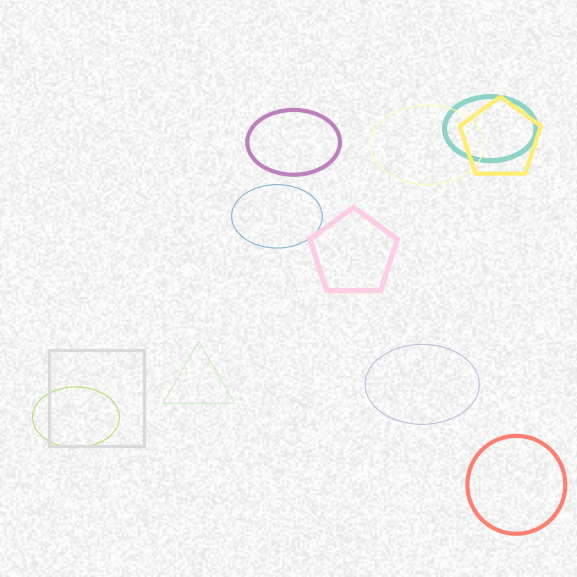[{"shape": "oval", "thickness": 2.5, "radius": 0.4, "center": [0.849, 0.776]}, {"shape": "oval", "thickness": 0.5, "radius": 0.49, "center": [0.74, 0.748]}, {"shape": "oval", "thickness": 0.5, "radius": 0.49, "center": [0.731, 0.334]}, {"shape": "circle", "thickness": 2, "radius": 0.42, "center": [0.894, 0.16]}, {"shape": "oval", "thickness": 0.5, "radius": 0.39, "center": [0.48, 0.625]}, {"shape": "oval", "thickness": 0.5, "radius": 0.38, "center": [0.131, 0.277]}, {"shape": "pentagon", "thickness": 2.5, "radius": 0.4, "center": [0.612, 0.56]}, {"shape": "square", "thickness": 1.5, "radius": 0.41, "center": [0.167, 0.31]}, {"shape": "oval", "thickness": 2, "radius": 0.4, "center": [0.508, 0.753]}, {"shape": "triangle", "thickness": 0.5, "radius": 0.36, "center": [0.344, 0.336]}, {"shape": "pentagon", "thickness": 2, "radius": 0.37, "center": [0.866, 0.758]}]